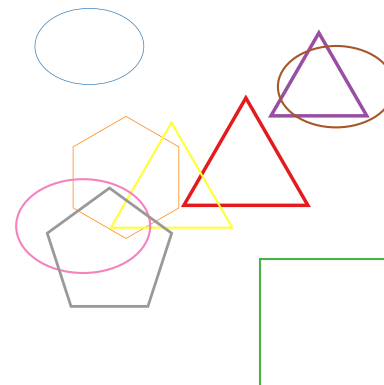[{"shape": "triangle", "thickness": 2.5, "radius": 0.93, "center": [0.639, 0.56]}, {"shape": "oval", "thickness": 0.5, "radius": 0.71, "center": [0.232, 0.879]}, {"shape": "square", "thickness": 1.5, "radius": 0.85, "center": [0.845, 0.157]}, {"shape": "triangle", "thickness": 2.5, "radius": 0.72, "center": [0.828, 0.771]}, {"shape": "hexagon", "thickness": 0.5, "radius": 0.79, "center": [0.327, 0.539]}, {"shape": "triangle", "thickness": 1.5, "radius": 0.91, "center": [0.445, 0.5]}, {"shape": "oval", "thickness": 1.5, "radius": 0.76, "center": [0.873, 0.775]}, {"shape": "oval", "thickness": 1.5, "radius": 0.87, "center": [0.216, 0.413]}, {"shape": "pentagon", "thickness": 2, "radius": 0.85, "center": [0.284, 0.342]}]